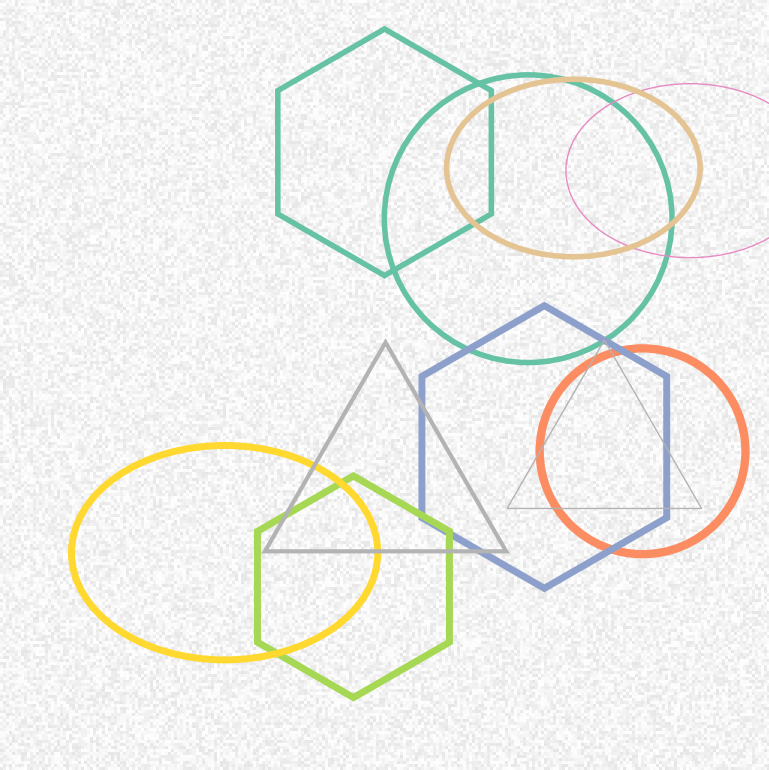[{"shape": "circle", "thickness": 2, "radius": 0.93, "center": [0.686, 0.716]}, {"shape": "hexagon", "thickness": 2, "radius": 0.8, "center": [0.499, 0.802]}, {"shape": "circle", "thickness": 3, "radius": 0.67, "center": [0.835, 0.414]}, {"shape": "hexagon", "thickness": 2.5, "radius": 0.92, "center": [0.707, 0.419]}, {"shape": "oval", "thickness": 0.5, "radius": 0.81, "center": [0.896, 0.778]}, {"shape": "hexagon", "thickness": 2.5, "radius": 0.72, "center": [0.459, 0.238]}, {"shape": "oval", "thickness": 2.5, "radius": 0.99, "center": [0.292, 0.282]}, {"shape": "oval", "thickness": 2, "radius": 0.82, "center": [0.745, 0.782]}, {"shape": "triangle", "thickness": 1.5, "radius": 0.9, "center": [0.501, 0.374]}, {"shape": "triangle", "thickness": 0.5, "radius": 0.73, "center": [0.785, 0.413]}]